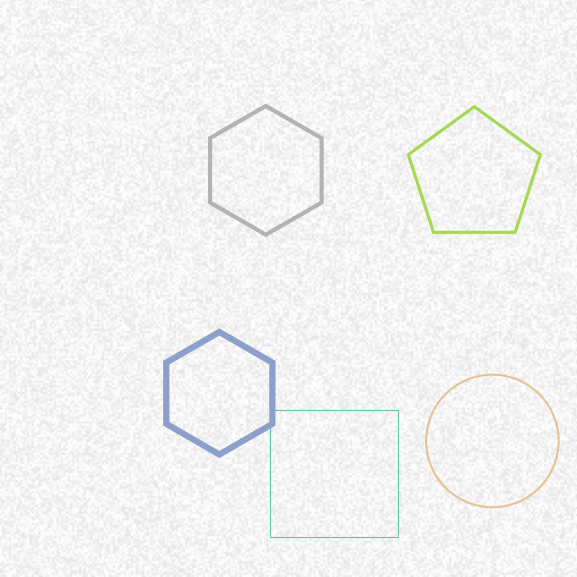[{"shape": "square", "thickness": 0.5, "radius": 0.55, "center": [0.579, 0.179]}, {"shape": "hexagon", "thickness": 3, "radius": 0.53, "center": [0.38, 0.318]}, {"shape": "pentagon", "thickness": 1.5, "radius": 0.6, "center": [0.821, 0.694]}, {"shape": "circle", "thickness": 1, "radius": 0.57, "center": [0.853, 0.236]}, {"shape": "hexagon", "thickness": 2, "radius": 0.56, "center": [0.46, 0.704]}]